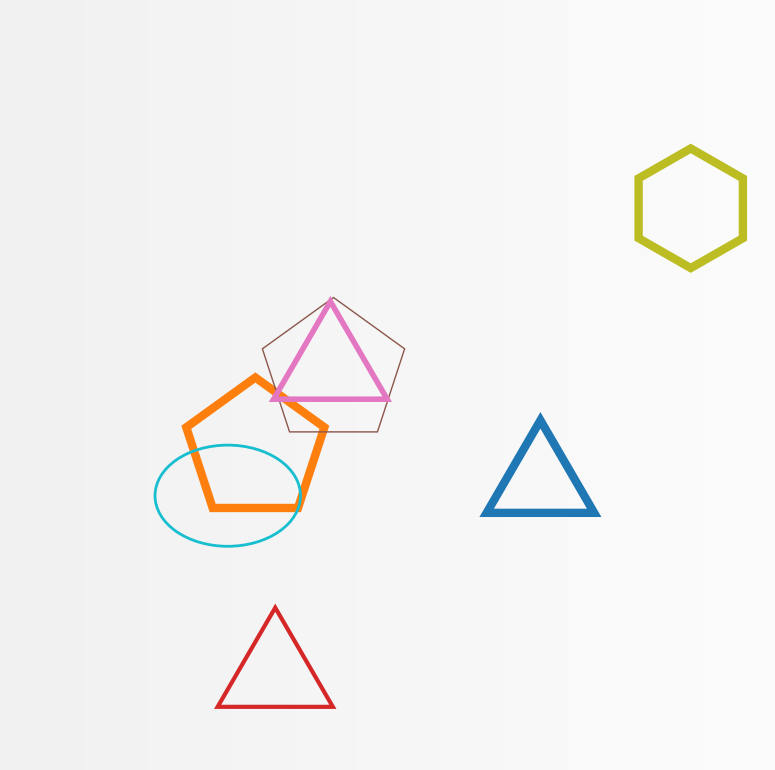[{"shape": "triangle", "thickness": 3, "radius": 0.4, "center": [0.697, 0.374]}, {"shape": "pentagon", "thickness": 3, "radius": 0.47, "center": [0.329, 0.416]}, {"shape": "triangle", "thickness": 1.5, "radius": 0.43, "center": [0.355, 0.125]}, {"shape": "pentagon", "thickness": 0.5, "radius": 0.48, "center": [0.43, 0.517]}, {"shape": "triangle", "thickness": 2, "radius": 0.42, "center": [0.426, 0.524]}, {"shape": "hexagon", "thickness": 3, "radius": 0.39, "center": [0.891, 0.729]}, {"shape": "oval", "thickness": 1, "radius": 0.47, "center": [0.294, 0.356]}]